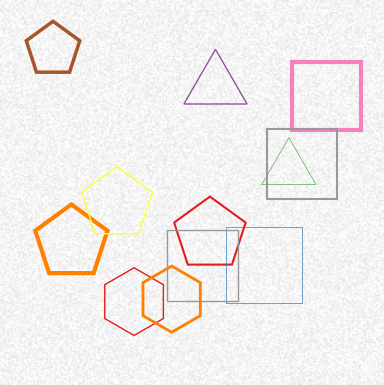[{"shape": "pentagon", "thickness": 1.5, "radius": 0.49, "center": [0.545, 0.392]}, {"shape": "hexagon", "thickness": 1, "radius": 0.44, "center": [0.348, 0.217]}, {"shape": "square", "thickness": 0.5, "radius": 0.49, "center": [0.686, 0.311]}, {"shape": "triangle", "thickness": 0.5, "radius": 0.41, "center": [0.75, 0.561]}, {"shape": "triangle", "thickness": 1, "radius": 0.47, "center": [0.56, 0.777]}, {"shape": "pentagon", "thickness": 3, "radius": 0.49, "center": [0.185, 0.37]}, {"shape": "hexagon", "thickness": 2, "radius": 0.43, "center": [0.446, 0.223]}, {"shape": "pentagon", "thickness": 1, "radius": 0.48, "center": [0.304, 0.471]}, {"shape": "pentagon", "thickness": 2.5, "radius": 0.37, "center": [0.138, 0.872]}, {"shape": "square", "thickness": 3, "radius": 0.44, "center": [0.848, 0.75]}, {"shape": "square", "thickness": 1.5, "radius": 0.46, "center": [0.784, 0.574]}, {"shape": "square", "thickness": 1, "radius": 0.46, "center": [0.527, 0.31]}]